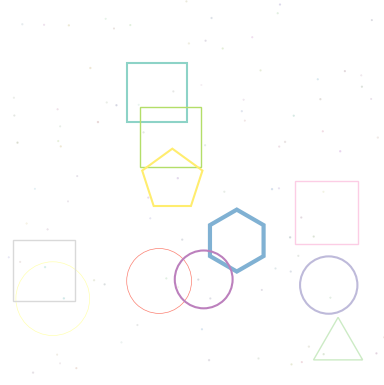[{"shape": "square", "thickness": 1.5, "radius": 0.38, "center": [0.408, 0.76]}, {"shape": "circle", "thickness": 0.5, "radius": 0.48, "center": [0.137, 0.224]}, {"shape": "circle", "thickness": 1.5, "radius": 0.37, "center": [0.854, 0.26]}, {"shape": "circle", "thickness": 0.5, "radius": 0.42, "center": [0.413, 0.27]}, {"shape": "hexagon", "thickness": 3, "radius": 0.4, "center": [0.615, 0.375]}, {"shape": "square", "thickness": 1, "radius": 0.39, "center": [0.443, 0.645]}, {"shape": "square", "thickness": 1, "radius": 0.41, "center": [0.848, 0.447]}, {"shape": "square", "thickness": 1, "radius": 0.4, "center": [0.115, 0.298]}, {"shape": "circle", "thickness": 1.5, "radius": 0.38, "center": [0.529, 0.274]}, {"shape": "triangle", "thickness": 1, "radius": 0.37, "center": [0.878, 0.102]}, {"shape": "pentagon", "thickness": 1.5, "radius": 0.41, "center": [0.448, 0.531]}]